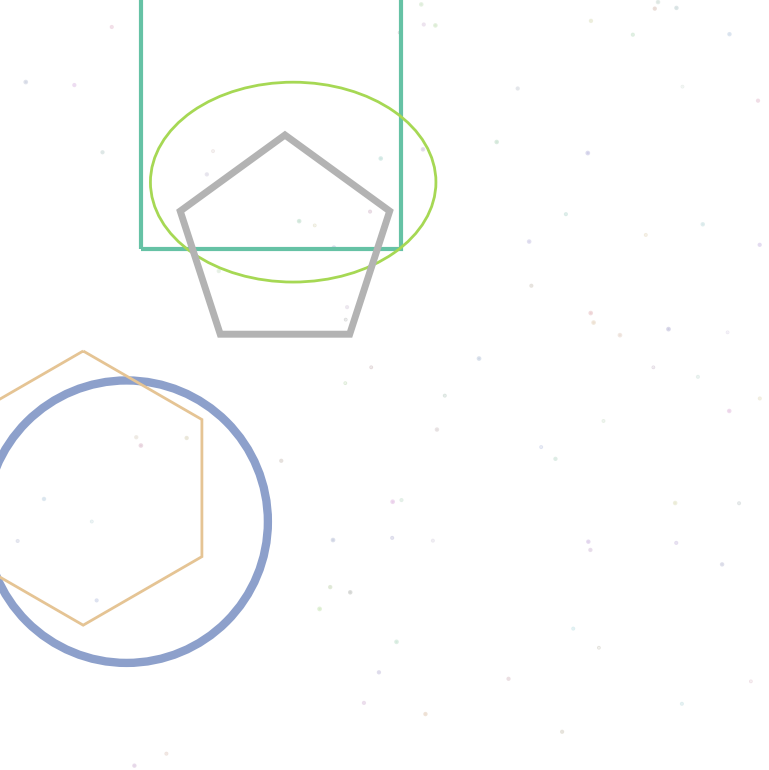[{"shape": "square", "thickness": 1.5, "radius": 0.84, "center": [0.352, 0.846]}, {"shape": "circle", "thickness": 3, "radius": 0.92, "center": [0.164, 0.322]}, {"shape": "oval", "thickness": 1, "radius": 0.93, "center": [0.381, 0.763]}, {"shape": "hexagon", "thickness": 1, "radius": 0.89, "center": [0.108, 0.366]}, {"shape": "pentagon", "thickness": 2.5, "radius": 0.72, "center": [0.37, 0.682]}]